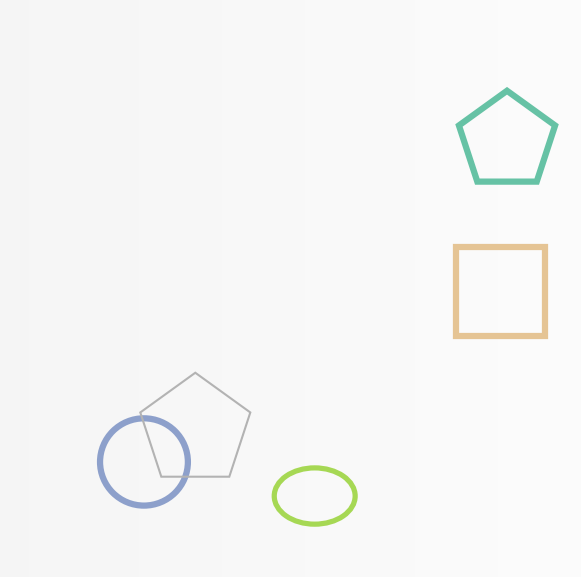[{"shape": "pentagon", "thickness": 3, "radius": 0.43, "center": [0.872, 0.755]}, {"shape": "circle", "thickness": 3, "radius": 0.38, "center": [0.248, 0.199]}, {"shape": "oval", "thickness": 2.5, "radius": 0.35, "center": [0.541, 0.14]}, {"shape": "square", "thickness": 3, "radius": 0.38, "center": [0.861, 0.495]}, {"shape": "pentagon", "thickness": 1, "radius": 0.5, "center": [0.336, 0.254]}]